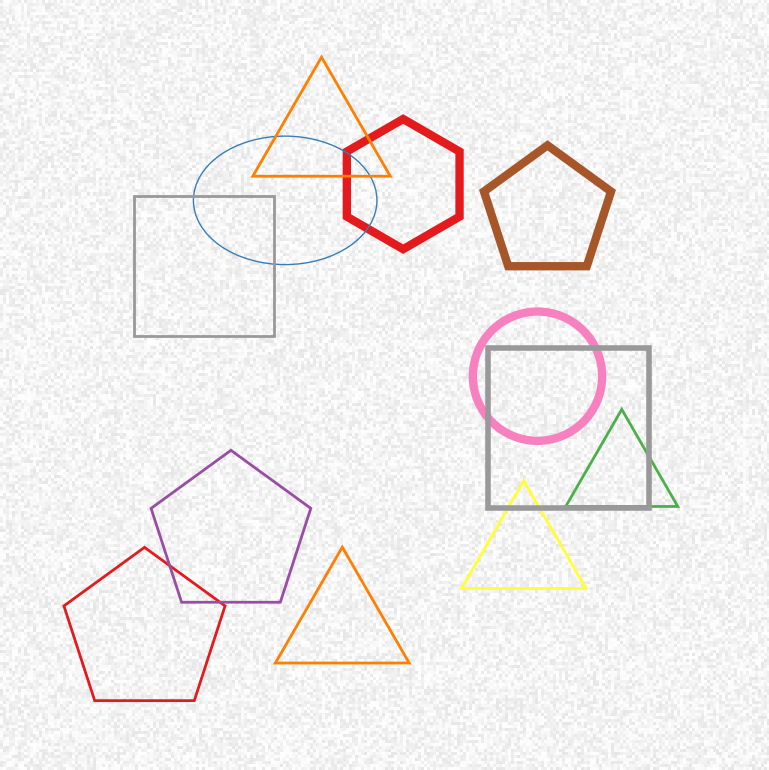[{"shape": "pentagon", "thickness": 1, "radius": 0.55, "center": [0.188, 0.179]}, {"shape": "hexagon", "thickness": 3, "radius": 0.42, "center": [0.524, 0.761]}, {"shape": "oval", "thickness": 0.5, "radius": 0.6, "center": [0.37, 0.74]}, {"shape": "triangle", "thickness": 1, "radius": 0.42, "center": [0.807, 0.384]}, {"shape": "pentagon", "thickness": 1, "radius": 0.55, "center": [0.3, 0.306]}, {"shape": "triangle", "thickness": 1, "radius": 0.52, "center": [0.418, 0.823]}, {"shape": "triangle", "thickness": 1, "radius": 0.5, "center": [0.445, 0.189]}, {"shape": "triangle", "thickness": 1, "radius": 0.47, "center": [0.68, 0.282]}, {"shape": "pentagon", "thickness": 3, "radius": 0.43, "center": [0.711, 0.724]}, {"shape": "circle", "thickness": 3, "radius": 0.42, "center": [0.698, 0.511]}, {"shape": "square", "thickness": 1, "radius": 0.45, "center": [0.264, 0.654]}, {"shape": "square", "thickness": 2, "radius": 0.52, "center": [0.739, 0.444]}]